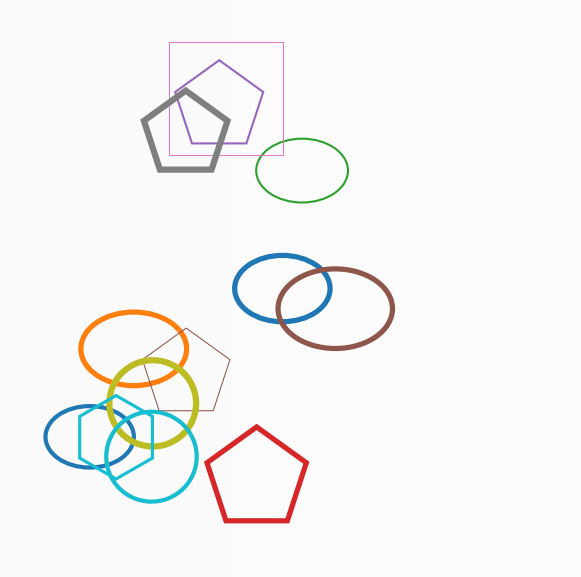[{"shape": "oval", "thickness": 2.5, "radius": 0.41, "center": [0.486, 0.499]}, {"shape": "oval", "thickness": 2, "radius": 0.38, "center": [0.154, 0.243]}, {"shape": "oval", "thickness": 2.5, "radius": 0.46, "center": [0.23, 0.395]}, {"shape": "oval", "thickness": 1, "radius": 0.39, "center": [0.52, 0.704]}, {"shape": "pentagon", "thickness": 2.5, "radius": 0.45, "center": [0.442, 0.17]}, {"shape": "pentagon", "thickness": 1, "radius": 0.4, "center": [0.377, 0.815]}, {"shape": "oval", "thickness": 2.5, "radius": 0.49, "center": [0.577, 0.465]}, {"shape": "pentagon", "thickness": 0.5, "radius": 0.4, "center": [0.32, 0.352]}, {"shape": "square", "thickness": 0.5, "radius": 0.49, "center": [0.389, 0.828]}, {"shape": "pentagon", "thickness": 3, "radius": 0.38, "center": [0.32, 0.767]}, {"shape": "circle", "thickness": 3, "radius": 0.37, "center": [0.263, 0.301]}, {"shape": "hexagon", "thickness": 1.5, "radius": 0.36, "center": [0.2, 0.242]}, {"shape": "circle", "thickness": 2, "radius": 0.39, "center": [0.261, 0.208]}]